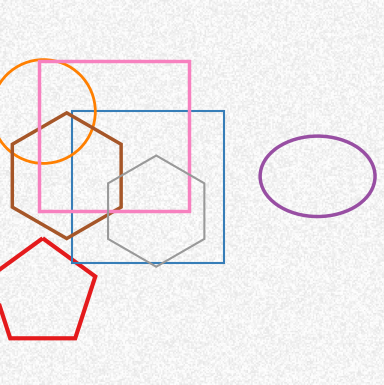[{"shape": "pentagon", "thickness": 3, "radius": 0.72, "center": [0.111, 0.238]}, {"shape": "square", "thickness": 1.5, "radius": 0.98, "center": [0.385, 0.514]}, {"shape": "oval", "thickness": 2.5, "radius": 0.75, "center": [0.825, 0.542]}, {"shape": "circle", "thickness": 2, "radius": 0.67, "center": [0.113, 0.71]}, {"shape": "hexagon", "thickness": 2.5, "radius": 0.82, "center": [0.173, 0.544]}, {"shape": "square", "thickness": 2.5, "radius": 0.97, "center": [0.297, 0.647]}, {"shape": "hexagon", "thickness": 1.5, "radius": 0.72, "center": [0.406, 0.452]}]